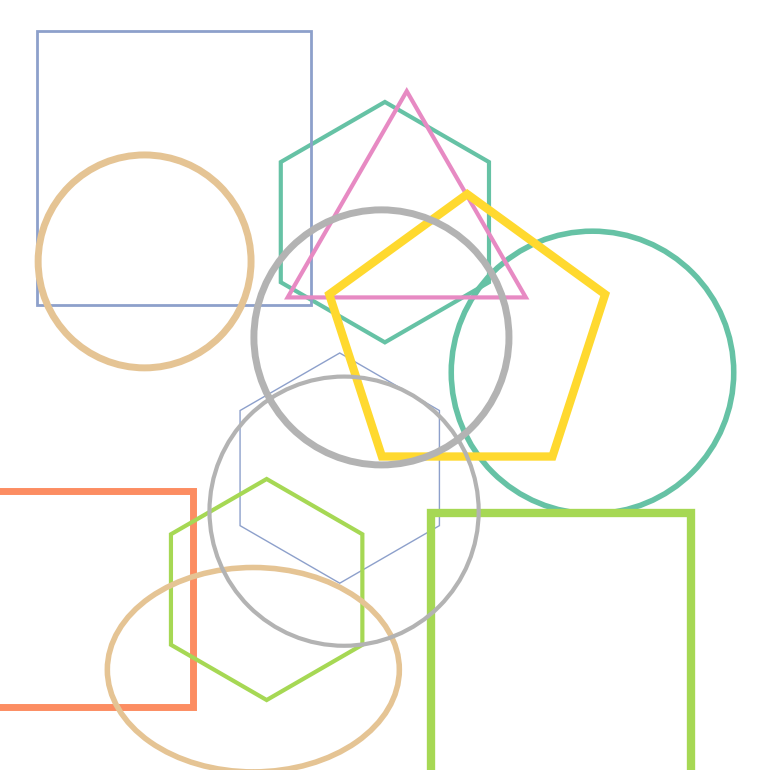[{"shape": "hexagon", "thickness": 1.5, "radius": 0.78, "center": [0.5, 0.711]}, {"shape": "circle", "thickness": 2, "radius": 0.92, "center": [0.769, 0.516]}, {"shape": "square", "thickness": 2.5, "radius": 0.7, "center": [0.111, 0.222]}, {"shape": "square", "thickness": 1, "radius": 0.89, "center": [0.226, 0.782]}, {"shape": "hexagon", "thickness": 0.5, "radius": 0.75, "center": [0.441, 0.392]}, {"shape": "triangle", "thickness": 1.5, "radius": 0.89, "center": [0.528, 0.703]}, {"shape": "hexagon", "thickness": 1.5, "radius": 0.72, "center": [0.346, 0.234]}, {"shape": "square", "thickness": 3, "radius": 0.84, "center": [0.729, 0.165]}, {"shape": "pentagon", "thickness": 3, "radius": 0.94, "center": [0.607, 0.56]}, {"shape": "oval", "thickness": 2, "radius": 0.95, "center": [0.329, 0.13]}, {"shape": "circle", "thickness": 2.5, "radius": 0.69, "center": [0.188, 0.661]}, {"shape": "circle", "thickness": 2.5, "radius": 0.83, "center": [0.495, 0.562]}, {"shape": "circle", "thickness": 1.5, "radius": 0.87, "center": [0.447, 0.336]}]